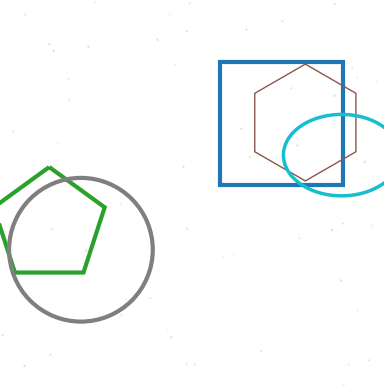[{"shape": "square", "thickness": 3, "radius": 0.79, "center": [0.731, 0.679]}, {"shape": "pentagon", "thickness": 3, "radius": 0.76, "center": [0.128, 0.415]}, {"shape": "hexagon", "thickness": 1, "radius": 0.76, "center": [0.793, 0.682]}, {"shape": "circle", "thickness": 3, "radius": 0.93, "center": [0.21, 0.351]}, {"shape": "oval", "thickness": 2.5, "radius": 0.76, "center": [0.887, 0.597]}]